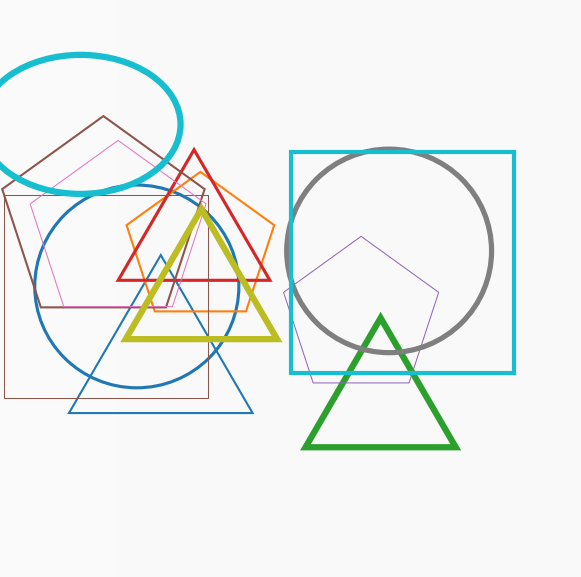[{"shape": "circle", "thickness": 1.5, "radius": 0.88, "center": [0.235, 0.503]}, {"shape": "triangle", "thickness": 1, "radius": 0.91, "center": [0.277, 0.375]}, {"shape": "pentagon", "thickness": 1, "radius": 0.67, "center": [0.345, 0.568]}, {"shape": "triangle", "thickness": 3, "radius": 0.75, "center": [0.655, 0.299]}, {"shape": "triangle", "thickness": 1.5, "radius": 0.75, "center": [0.334, 0.589]}, {"shape": "pentagon", "thickness": 0.5, "radius": 0.7, "center": [0.621, 0.45]}, {"shape": "square", "thickness": 0.5, "radius": 0.88, "center": [0.183, 0.486]}, {"shape": "pentagon", "thickness": 1, "radius": 0.92, "center": [0.178, 0.615]}, {"shape": "pentagon", "thickness": 0.5, "radius": 0.8, "center": [0.203, 0.597]}, {"shape": "circle", "thickness": 2.5, "radius": 0.88, "center": [0.669, 0.565]}, {"shape": "triangle", "thickness": 3, "radius": 0.75, "center": [0.346, 0.487]}, {"shape": "oval", "thickness": 3, "radius": 0.86, "center": [0.139, 0.784]}, {"shape": "square", "thickness": 2, "radius": 0.96, "center": [0.693, 0.544]}]